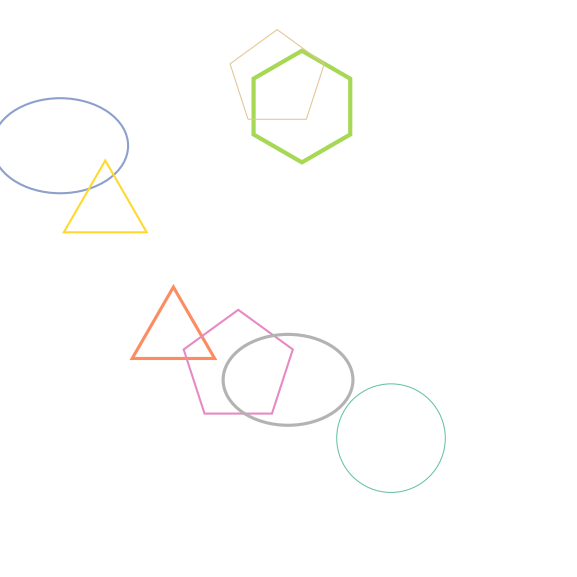[{"shape": "circle", "thickness": 0.5, "radius": 0.47, "center": [0.677, 0.24]}, {"shape": "triangle", "thickness": 1.5, "radius": 0.41, "center": [0.3, 0.42]}, {"shape": "oval", "thickness": 1, "radius": 0.59, "center": [0.104, 0.747]}, {"shape": "pentagon", "thickness": 1, "radius": 0.5, "center": [0.413, 0.363]}, {"shape": "hexagon", "thickness": 2, "radius": 0.48, "center": [0.523, 0.815]}, {"shape": "triangle", "thickness": 1, "radius": 0.41, "center": [0.182, 0.638]}, {"shape": "pentagon", "thickness": 0.5, "radius": 0.43, "center": [0.48, 0.862]}, {"shape": "oval", "thickness": 1.5, "radius": 0.56, "center": [0.499, 0.341]}]